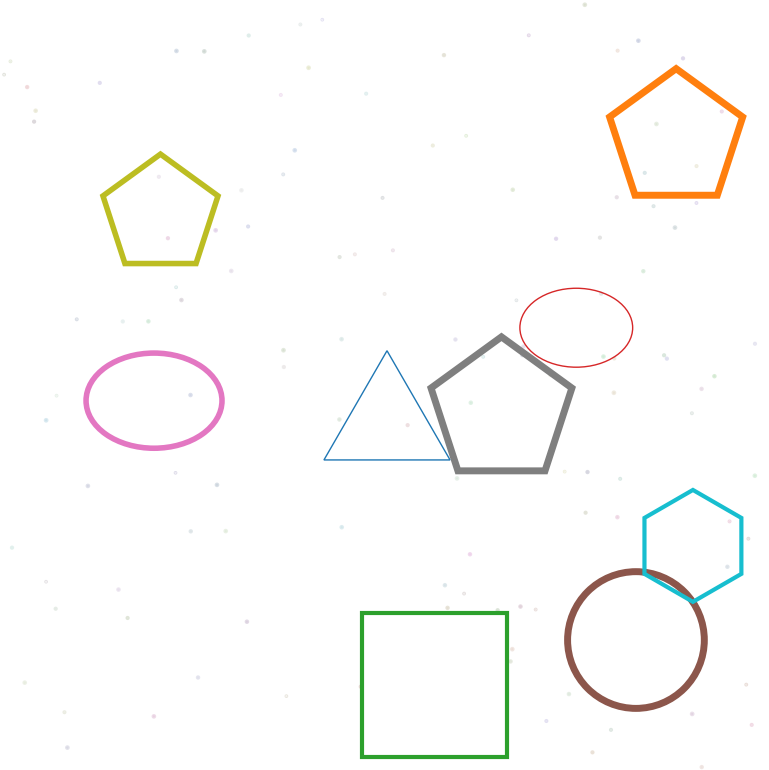[{"shape": "triangle", "thickness": 0.5, "radius": 0.47, "center": [0.503, 0.45]}, {"shape": "pentagon", "thickness": 2.5, "radius": 0.45, "center": [0.878, 0.82]}, {"shape": "square", "thickness": 1.5, "radius": 0.47, "center": [0.564, 0.11]}, {"shape": "oval", "thickness": 0.5, "radius": 0.37, "center": [0.748, 0.574]}, {"shape": "circle", "thickness": 2.5, "radius": 0.44, "center": [0.826, 0.169]}, {"shape": "oval", "thickness": 2, "radius": 0.44, "center": [0.2, 0.48]}, {"shape": "pentagon", "thickness": 2.5, "radius": 0.48, "center": [0.651, 0.466]}, {"shape": "pentagon", "thickness": 2, "radius": 0.39, "center": [0.208, 0.721]}, {"shape": "hexagon", "thickness": 1.5, "radius": 0.36, "center": [0.9, 0.291]}]